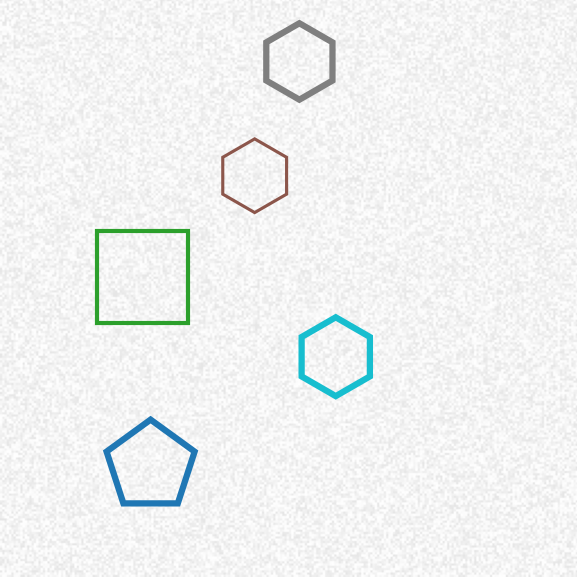[{"shape": "pentagon", "thickness": 3, "radius": 0.4, "center": [0.261, 0.192]}, {"shape": "square", "thickness": 2, "radius": 0.4, "center": [0.247, 0.52]}, {"shape": "hexagon", "thickness": 1.5, "radius": 0.32, "center": [0.441, 0.695]}, {"shape": "hexagon", "thickness": 3, "radius": 0.33, "center": [0.518, 0.893]}, {"shape": "hexagon", "thickness": 3, "radius": 0.34, "center": [0.581, 0.381]}]